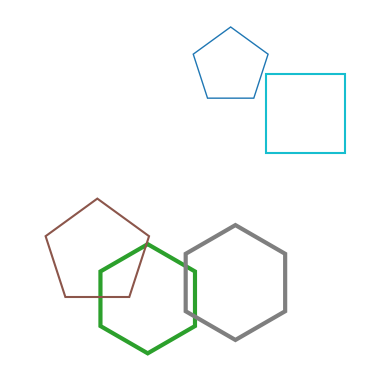[{"shape": "pentagon", "thickness": 1, "radius": 0.51, "center": [0.599, 0.828]}, {"shape": "hexagon", "thickness": 3, "radius": 0.71, "center": [0.384, 0.224]}, {"shape": "pentagon", "thickness": 1.5, "radius": 0.71, "center": [0.253, 0.343]}, {"shape": "hexagon", "thickness": 3, "radius": 0.75, "center": [0.611, 0.266]}, {"shape": "square", "thickness": 1.5, "radius": 0.51, "center": [0.794, 0.706]}]